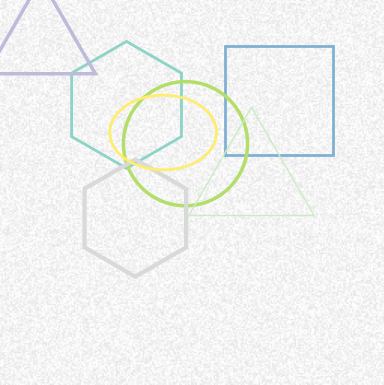[{"shape": "hexagon", "thickness": 2, "radius": 0.82, "center": [0.329, 0.728]}, {"shape": "triangle", "thickness": 2.5, "radius": 0.82, "center": [0.106, 0.89]}, {"shape": "square", "thickness": 2, "radius": 0.71, "center": [0.725, 0.739]}, {"shape": "circle", "thickness": 2.5, "radius": 0.81, "center": [0.482, 0.627]}, {"shape": "hexagon", "thickness": 3, "radius": 0.76, "center": [0.351, 0.434]}, {"shape": "triangle", "thickness": 1, "radius": 0.94, "center": [0.653, 0.534]}, {"shape": "oval", "thickness": 2, "radius": 0.69, "center": [0.424, 0.656]}]